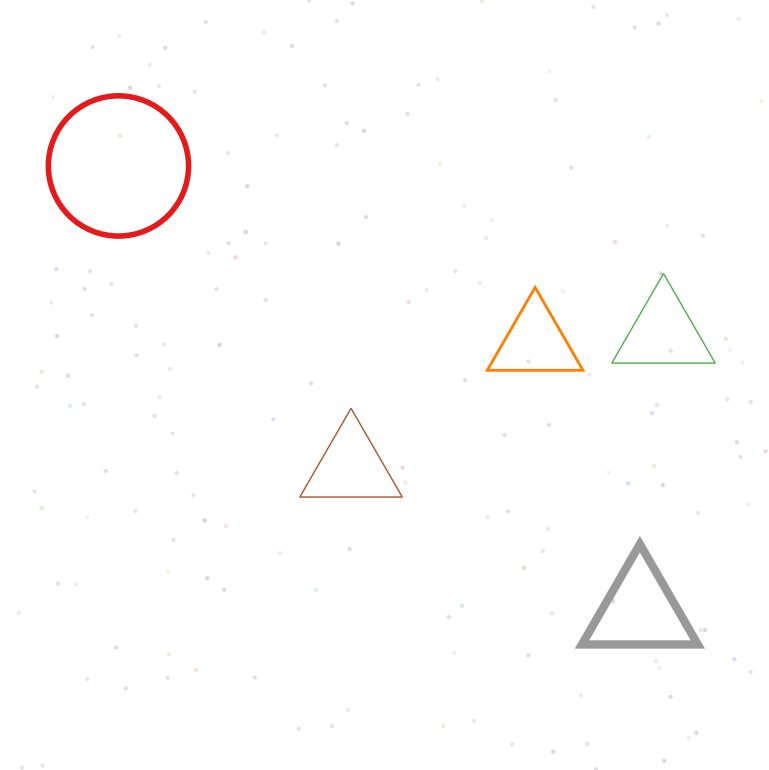[{"shape": "circle", "thickness": 2, "radius": 0.46, "center": [0.154, 0.784]}, {"shape": "triangle", "thickness": 0.5, "radius": 0.39, "center": [0.862, 0.567]}, {"shape": "triangle", "thickness": 1, "radius": 0.36, "center": [0.695, 0.555]}, {"shape": "triangle", "thickness": 0.5, "radius": 0.38, "center": [0.456, 0.393]}, {"shape": "triangle", "thickness": 3, "radius": 0.43, "center": [0.831, 0.206]}]